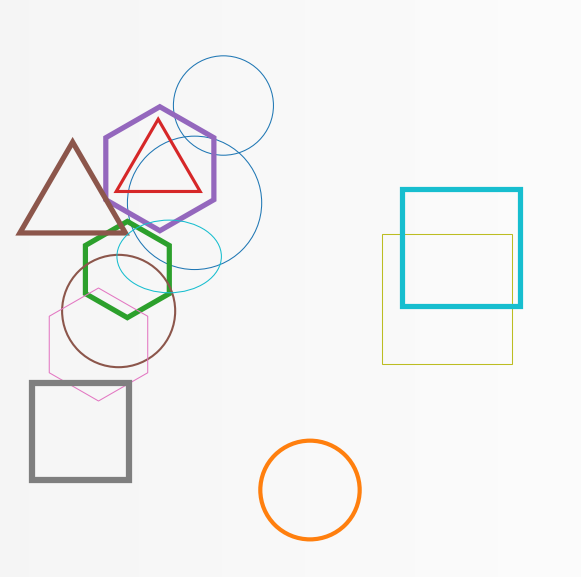[{"shape": "circle", "thickness": 0.5, "radius": 0.58, "center": [0.335, 0.648]}, {"shape": "circle", "thickness": 0.5, "radius": 0.43, "center": [0.384, 0.816]}, {"shape": "circle", "thickness": 2, "radius": 0.43, "center": [0.533, 0.151]}, {"shape": "hexagon", "thickness": 2.5, "radius": 0.42, "center": [0.219, 0.532]}, {"shape": "triangle", "thickness": 1.5, "radius": 0.42, "center": [0.272, 0.709]}, {"shape": "hexagon", "thickness": 2.5, "radius": 0.54, "center": [0.275, 0.707]}, {"shape": "circle", "thickness": 1, "radius": 0.49, "center": [0.204, 0.461]}, {"shape": "triangle", "thickness": 2.5, "radius": 0.52, "center": [0.125, 0.648]}, {"shape": "hexagon", "thickness": 0.5, "radius": 0.49, "center": [0.169, 0.403]}, {"shape": "square", "thickness": 3, "radius": 0.42, "center": [0.139, 0.251]}, {"shape": "square", "thickness": 0.5, "radius": 0.56, "center": [0.769, 0.482]}, {"shape": "oval", "thickness": 0.5, "radius": 0.45, "center": [0.291, 0.555]}, {"shape": "square", "thickness": 2.5, "radius": 0.51, "center": [0.794, 0.571]}]